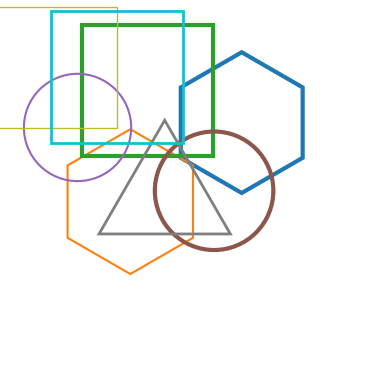[{"shape": "hexagon", "thickness": 3, "radius": 0.91, "center": [0.628, 0.682]}, {"shape": "hexagon", "thickness": 1.5, "radius": 0.94, "center": [0.338, 0.476]}, {"shape": "square", "thickness": 3, "radius": 0.85, "center": [0.384, 0.765]}, {"shape": "circle", "thickness": 1.5, "radius": 0.7, "center": [0.201, 0.669]}, {"shape": "circle", "thickness": 3, "radius": 0.77, "center": [0.556, 0.505]}, {"shape": "triangle", "thickness": 2, "radius": 0.98, "center": [0.428, 0.491]}, {"shape": "square", "thickness": 1, "radius": 0.78, "center": [0.147, 0.824]}, {"shape": "square", "thickness": 2, "radius": 0.86, "center": [0.304, 0.799]}]